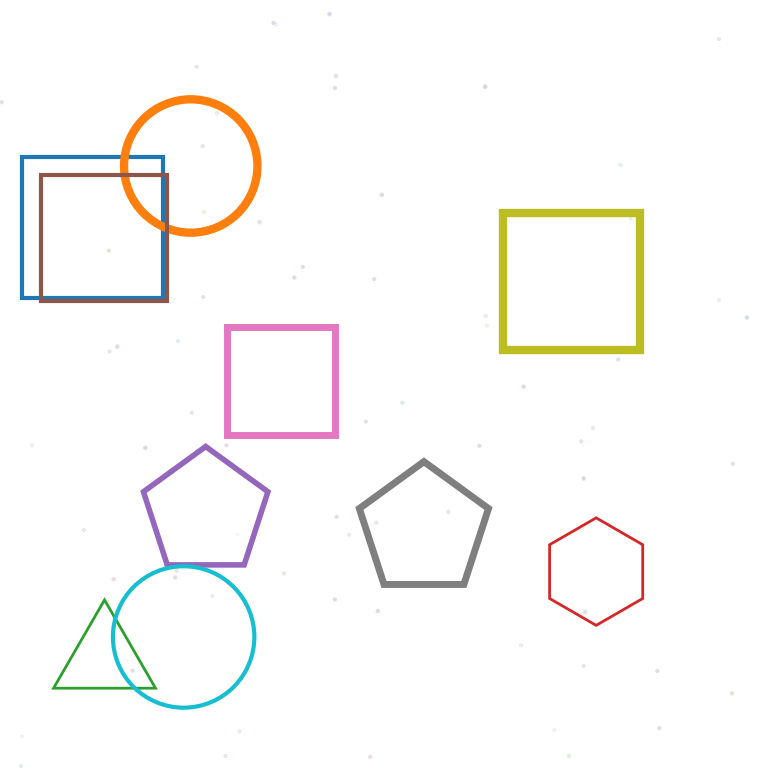[{"shape": "square", "thickness": 1.5, "radius": 0.46, "center": [0.12, 0.704]}, {"shape": "circle", "thickness": 3, "radius": 0.43, "center": [0.248, 0.784]}, {"shape": "triangle", "thickness": 1, "radius": 0.38, "center": [0.136, 0.144]}, {"shape": "hexagon", "thickness": 1, "radius": 0.35, "center": [0.774, 0.258]}, {"shape": "pentagon", "thickness": 2, "radius": 0.42, "center": [0.267, 0.335]}, {"shape": "square", "thickness": 1.5, "radius": 0.41, "center": [0.135, 0.691]}, {"shape": "square", "thickness": 2.5, "radius": 0.35, "center": [0.365, 0.505]}, {"shape": "pentagon", "thickness": 2.5, "radius": 0.44, "center": [0.551, 0.312]}, {"shape": "square", "thickness": 3, "radius": 0.45, "center": [0.742, 0.635]}, {"shape": "circle", "thickness": 1.5, "radius": 0.46, "center": [0.238, 0.173]}]